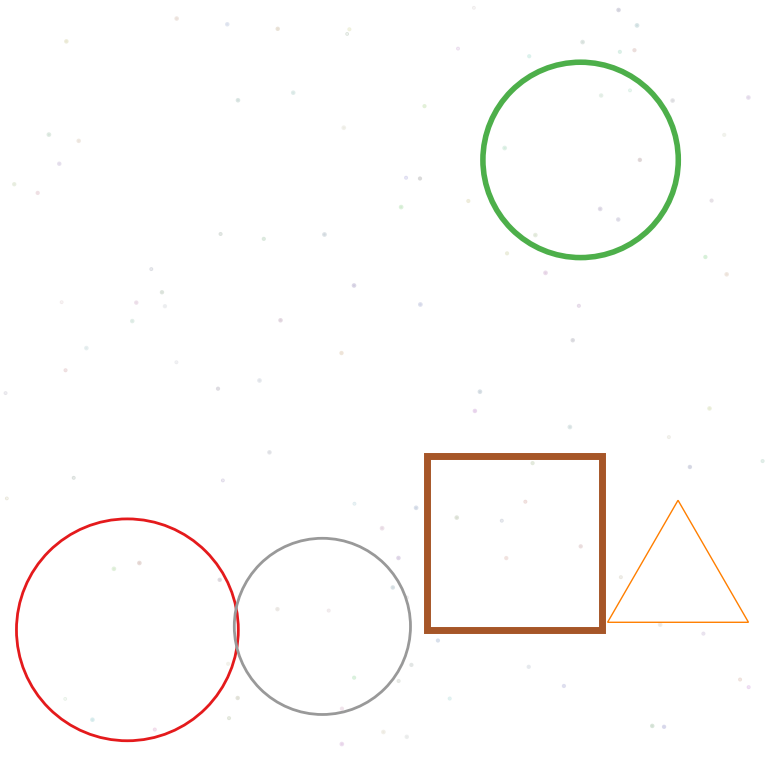[{"shape": "circle", "thickness": 1, "radius": 0.72, "center": [0.165, 0.182]}, {"shape": "circle", "thickness": 2, "radius": 0.63, "center": [0.754, 0.792]}, {"shape": "triangle", "thickness": 0.5, "radius": 0.53, "center": [0.881, 0.245]}, {"shape": "square", "thickness": 2.5, "radius": 0.57, "center": [0.668, 0.295]}, {"shape": "circle", "thickness": 1, "radius": 0.57, "center": [0.419, 0.187]}]